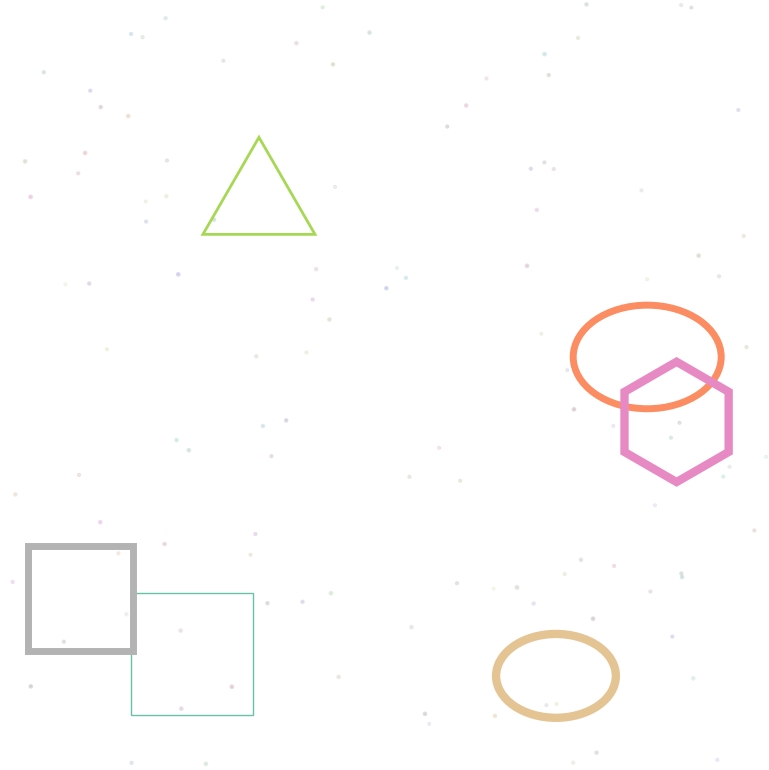[{"shape": "square", "thickness": 0.5, "radius": 0.39, "center": [0.249, 0.151]}, {"shape": "oval", "thickness": 2.5, "radius": 0.48, "center": [0.841, 0.536]}, {"shape": "hexagon", "thickness": 3, "radius": 0.39, "center": [0.879, 0.452]}, {"shape": "triangle", "thickness": 1, "radius": 0.42, "center": [0.336, 0.738]}, {"shape": "oval", "thickness": 3, "radius": 0.39, "center": [0.722, 0.122]}, {"shape": "square", "thickness": 2.5, "radius": 0.34, "center": [0.105, 0.223]}]